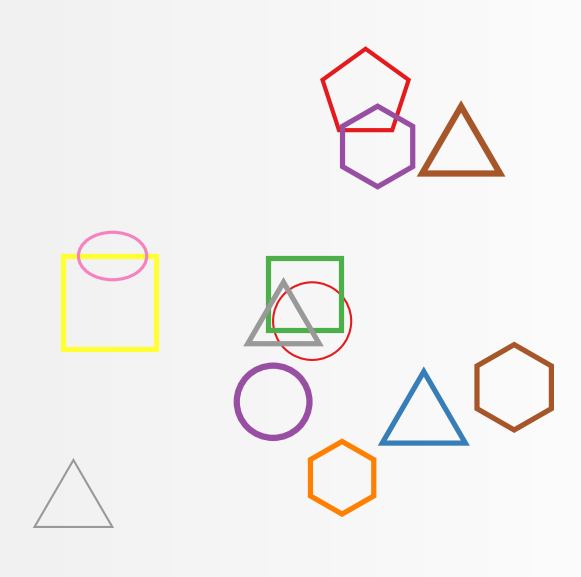[{"shape": "circle", "thickness": 1, "radius": 0.34, "center": [0.537, 0.443]}, {"shape": "pentagon", "thickness": 2, "radius": 0.39, "center": [0.629, 0.837]}, {"shape": "triangle", "thickness": 2.5, "radius": 0.41, "center": [0.729, 0.273]}, {"shape": "square", "thickness": 2.5, "radius": 0.31, "center": [0.523, 0.49]}, {"shape": "hexagon", "thickness": 2.5, "radius": 0.35, "center": [0.65, 0.746]}, {"shape": "circle", "thickness": 3, "radius": 0.31, "center": [0.47, 0.303]}, {"shape": "hexagon", "thickness": 2.5, "radius": 0.31, "center": [0.589, 0.172]}, {"shape": "square", "thickness": 2.5, "radius": 0.4, "center": [0.188, 0.476]}, {"shape": "hexagon", "thickness": 2.5, "radius": 0.37, "center": [0.885, 0.328]}, {"shape": "triangle", "thickness": 3, "radius": 0.39, "center": [0.793, 0.737]}, {"shape": "oval", "thickness": 1.5, "radius": 0.29, "center": [0.194, 0.556]}, {"shape": "triangle", "thickness": 1, "radius": 0.39, "center": [0.126, 0.125]}, {"shape": "triangle", "thickness": 2.5, "radius": 0.36, "center": [0.488, 0.439]}]